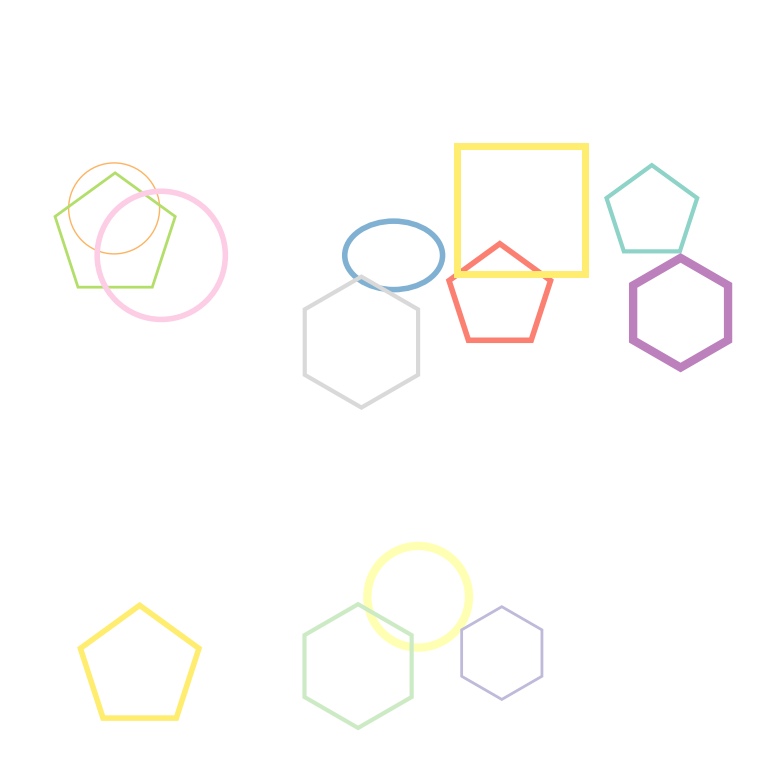[{"shape": "pentagon", "thickness": 1.5, "radius": 0.31, "center": [0.847, 0.724]}, {"shape": "circle", "thickness": 3, "radius": 0.33, "center": [0.543, 0.225]}, {"shape": "hexagon", "thickness": 1, "radius": 0.3, "center": [0.652, 0.152]}, {"shape": "pentagon", "thickness": 2, "radius": 0.35, "center": [0.649, 0.614]}, {"shape": "oval", "thickness": 2, "radius": 0.32, "center": [0.511, 0.668]}, {"shape": "circle", "thickness": 0.5, "radius": 0.3, "center": [0.148, 0.729]}, {"shape": "pentagon", "thickness": 1, "radius": 0.41, "center": [0.15, 0.693]}, {"shape": "circle", "thickness": 2, "radius": 0.42, "center": [0.209, 0.668]}, {"shape": "hexagon", "thickness": 1.5, "radius": 0.42, "center": [0.469, 0.556]}, {"shape": "hexagon", "thickness": 3, "radius": 0.36, "center": [0.884, 0.594]}, {"shape": "hexagon", "thickness": 1.5, "radius": 0.4, "center": [0.465, 0.135]}, {"shape": "pentagon", "thickness": 2, "radius": 0.4, "center": [0.181, 0.133]}, {"shape": "square", "thickness": 2.5, "radius": 0.42, "center": [0.676, 0.727]}]